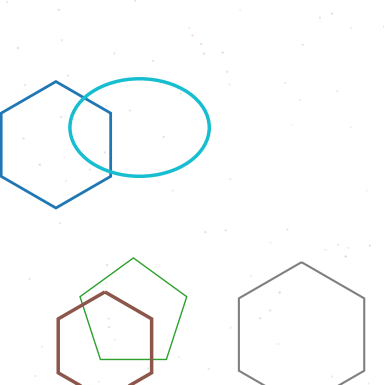[{"shape": "hexagon", "thickness": 2, "radius": 0.82, "center": [0.145, 0.624]}, {"shape": "pentagon", "thickness": 1, "radius": 0.73, "center": [0.346, 0.184]}, {"shape": "hexagon", "thickness": 2.5, "radius": 0.7, "center": [0.273, 0.102]}, {"shape": "hexagon", "thickness": 1.5, "radius": 0.94, "center": [0.783, 0.131]}, {"shape": "oval", "thickness": 2.5, "radius": 0.9, "center": [0.363, 0.669]}]